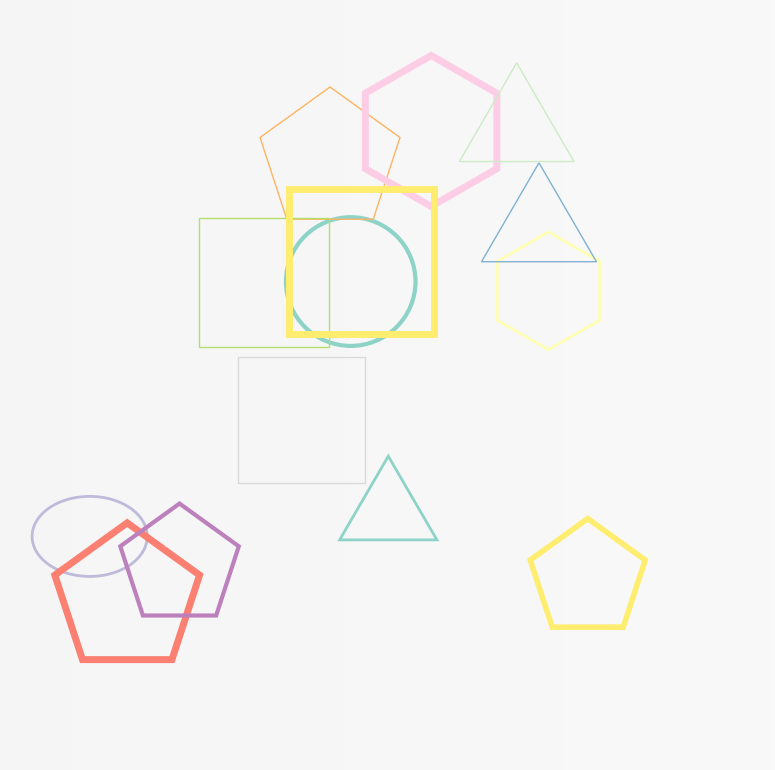[{"shape": "triangle", "thickness": 1, "radius": 0.36, "center": [0.501, 0.335]}, {"shape": "circle", "thickness": 1.5, "radius": 0.42, "center": [0.453, 0.634]}, {"shape": "hexagon", "thickness": 1, "radius": 0.38, "center": [0.708, 0.622]}, {"shape": "oval", "thickness": 1, "radius": 0.37, "center": [0.116, 0.303]}, {"shape": "pentagon", "thickness": 2.5, "radius": 0.49, "center": [0.164, 0.223]}, {"shape": "triangle", "thickness": 0.5, "radius": 0.43, "center": [0.695, 0.703]}, {"shape": "pentagon", "thickness": 0.5, "radius": 0.47, "center": [0.426, 0.792]}, {"shape": "square", "thickness": 0.5, "radius": 0.42, "center": [0.341, 0.633]}, {"shape": "hexagon", "thickness": 2.5, "radius": 0.49, "center": [0.556, 0.83]}, {"shape": "square", "thickness": 0.5, "radius": 0.41, "center": [0.389, 0.455]}, {"shape": "pentagon", "thickness": 1.5, "radius": 0.4, "center": [0.232, 0.266]}, {"shape": "triangle", "thickness": 0.5, "radius": 0.43, "center": [0.667, 0.833]}, {"shape": "square", "thickness": 2.5, "radius": 0.47, "center": [0.467, 0.661]}, {"shape": "pentagon", "thickness": 2, "radius": 0.39, "center": [0.758, 0.249]}]